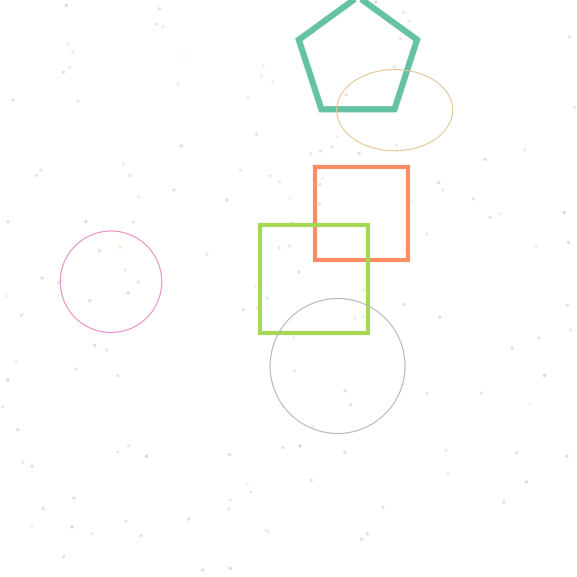[{"shape": "pentagon", "thickness": 3, "radius": 0.54, "center": [0.62, 0.897]}, {"shape": "square", "thickness": 2, "radius": 0.41, "center": [0.626, 0.629]}, {"shape": "circle", "thickness": 0.5, "radius": 0.44, "center": [0.192, 0.511]}, {"shape": "square", "thickness": 2, "radius": 0.47, "center": [0.544, 0.516]}, {"shape": "oval", "thickness": 0.5, "radius": 0.5, "center": [0.683, 0.808]}, {"shape": "circle", "thickness": 0.5, "radius": 0.58, "center": [0.585, 0.365]}]